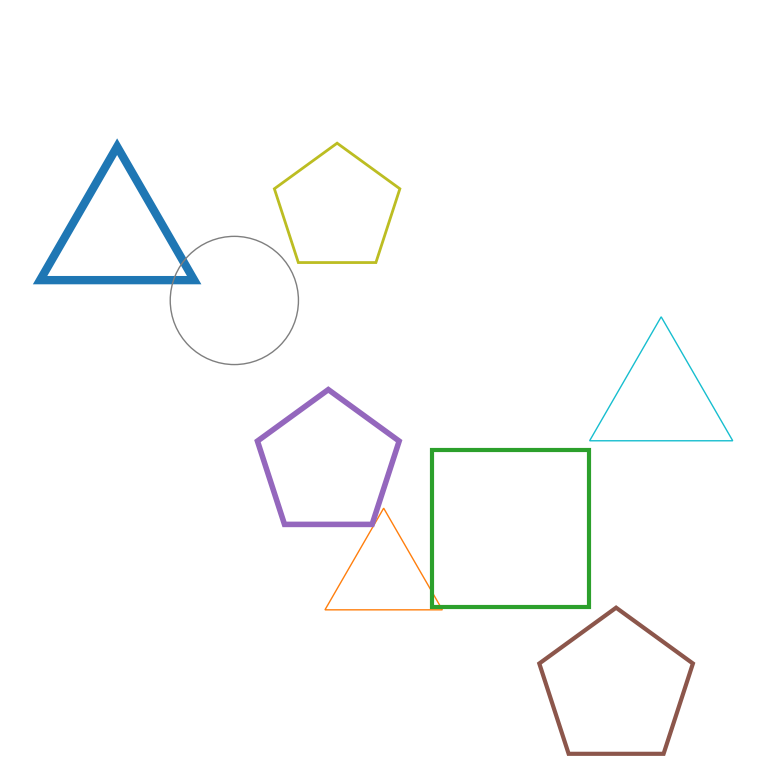[{"shape": "triangle", "thickness": 3, "radius": 0.58, "center": [0.152, 0.694]}, {"shape": "triangle", "thickness": 0.5, "radius": 0.44, "center": [0.498, 0.252]}, {"shape": "square", "thickness": 1.5, "radius": 0.51, "center": [0.663, 0.314]}, {"shape": "pentagon", "thickness": 2, "radius": 0.48, "center": [0.426, 0.397]}, {"shape": "pentagon", "thickness": 1.5, "radius": 0.52, "center": [0.8, 0.106]}, {"shape": "circle", "thickness": 0.5, "radius": 0.42, "center": [0.304, 0.61]}, {"shape": "pentagon", "thickness": 1, "radius": 0.43, "center": [0.438, 0.728]}, {"shape": "triangle", "thickness": 0.5, "radius": 0.54, "center": [0.859, 0.481]}]